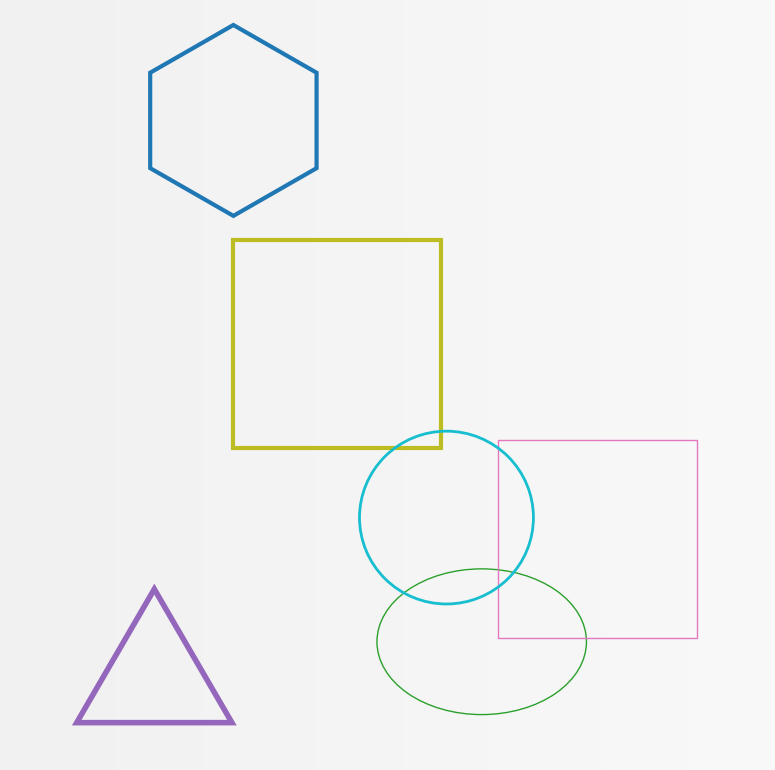[{"shape": "hexagon", "thickness": 1.5, "radius": 0.62, "center": [0.301, 0.844]}, {"shape": "oval", "thickness": 0.5, "radius": 0.68, "center": [0.622, 0.167]}, {"shape": "triangle", "thickness": 2, "radius": 0.58, "center": [0.199, 0.119]}, {"shape": "square", "thickness": 0.5, "radius": 0.64, "center": [0.771, 0.3]}, {"shape": "square", "thickness": 1.5, "radius": 0.67, "center": [0.435, 0.554]}, {"shape": "circle", "thickness": 1, "radius": 0.56, "center": [0.576, 0.328]}]